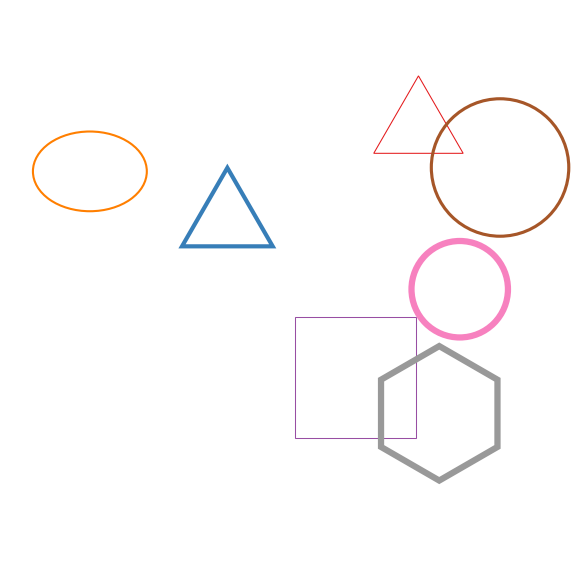[{"shape": "triangle", "thickness": 0.5, "radius": 0.45, "center": [0.725, 0.778]}, {"shape": "triangle", "thickness": 2, "radius": 0.45, "center": [0.394, 0.618]}, {"shape": "square", "thickness": 0.5, "radius": 0.52, "center": [0.616, 0.345]}, {"shape": "oval", "thickness": 1, "radius": 0.49, "center": [0.156, 0.702]}, {"shape": "circle", "thickness": 1.5, "radius": 0.6, "center": [0.866, 0.709]}, {"shape": "circle", "thickness": 3, "radius": 0.42, "center": [0.796, 0.498]}, {"shape": "hexagon", "thickness": 3, "radius": 0.58, "center": [0.761, 0.283]}]